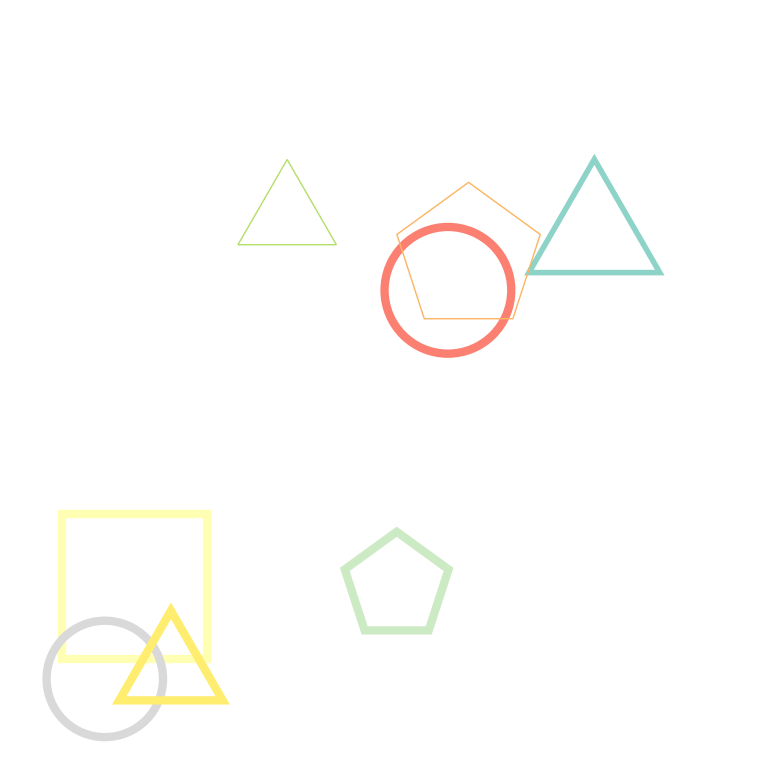[{"shape": "triangle", "thickness": 2, "radius": 0.49, "center": [0.772, 0.695]}, {"shape": "square", "thickness": 3, "radius": 0.47, "center": [0.174, 0.238]}, {"shape": "circle", "thickness": 3, "radius": 0.41, "center": [0.582, 0.623]}, {"shape": "pentagon", "thickness": 0.5, "radius": 0.49, "center": [0.609, 0.665]}, {"shape": "triangle", "thickness": 0.5, "radius": 0.37, "center": [0.373, 0.719]}, {"shape": "circle", "thickness": 3, "radius": 0.38, "center": [0.136, 0.118]}, {"shape": "pentagon", "thickness": 3, "radius": 0.35, "center": [0.515, 0.239]}, {"shape": "triangle", "thickness": 3, "radius": 0.39, "center": [0.222, 0.129]}]